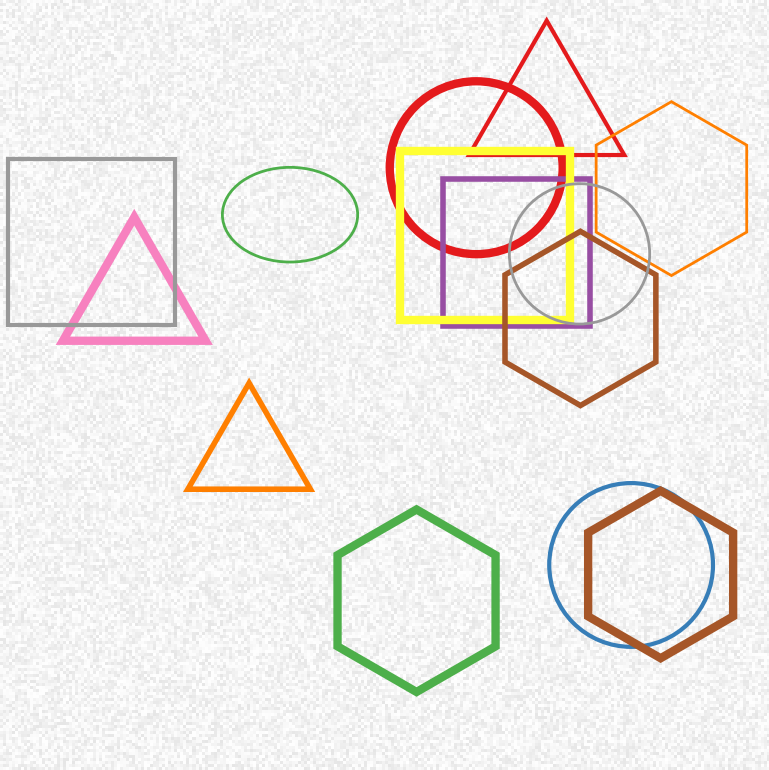[{"shape": "triangle", "thickness": 1.5, "radius": 0.58, "center": [0.71, 0.857]}, {"shape": "circle", "thickness": 3, "radius": 0.56, "center": [0.618, 0.782]}, {"shape": "circle", "thickness": 1.5, "radius": 0.53, "center": [0.82, 0.266]}, {"shape": "hexagon", "thickness": 3, "radius": 0.59, "center": [0.541, 0.22]}, {"shape": "oval", "thickness": 1, "radius": 0.44, "center": [0.377, 0.721]}, {"shape": "square", "thickness": 2, "radius": 0.48, "center": [0.671, 0.672]}, {"shape": "hexagon", "thickness": 1, "radius": 0.56, "center": [0.872, 0.755]}, {"shape": "triangle", "thickness": 2, "radius": 0.46, "center": [0.324, 0.411]}, {"shape": "square", "thickness": 3, "radius": 0.55, "center": [0.63, 0.694]}, {"shape": "hexagon", "thickness": 2, "radius": 0.57, "center": [0.754, 0.586]}, {"shape": "hexagon", "thickness": 3, "radius": 0.54, "center": [0.858, 0.254]}, {"shape": "triangle", "thickness": 3, "radius": 0.54, "center": [0.174, 0.611]}, {"shape": "square", "thickness": 1.5, "radius": 0.54, "center": [0.119, 0.686]}, {"shape": "circle", "thickness": 1, "radius": 0.46, "center": [0.753, 0.67]}]